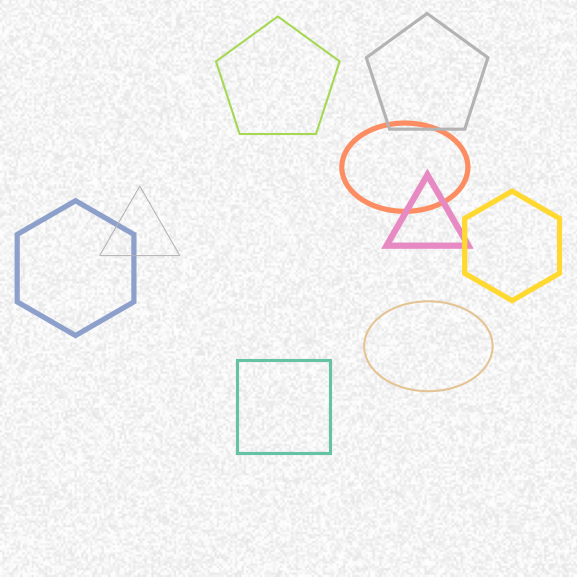[{"shape": "square", "thickness": 1.5, "radius": 0.4, "center": [0.492, 0.296]}, {"shape": "oval", "thickness": 2.5, "radius": 0.55, "center": [0.701, 0.71]}, {"shape": "hexagon", "thickness": 2.5, "radius": 0.58, "center": [0.131, 0.535]}, {"shape": "triangle", "thickness": 3, "radius": 0.41, "center": [0.74, 0.615]}, {"shape": "pentagon", "thickness": 1, "radius": 0.56, "center": [0.481, 0.858]}, {"shape": "hexagon", "thickness": 2.5, "radius": 0.47, "center": [0.887, 0.573]}, {"shape": "oval", "thickness": 1, "radius": 0.56, "center": [0.742, 0.4]}, {"shape": "triangle", "thickness": 0.5, "radius": 0.4, "center": [0.242, 0.597]}, {"shape": "pentagon", "thickness": 1.5, "radius": 0.55, "center": [0.74, 0.865]}]